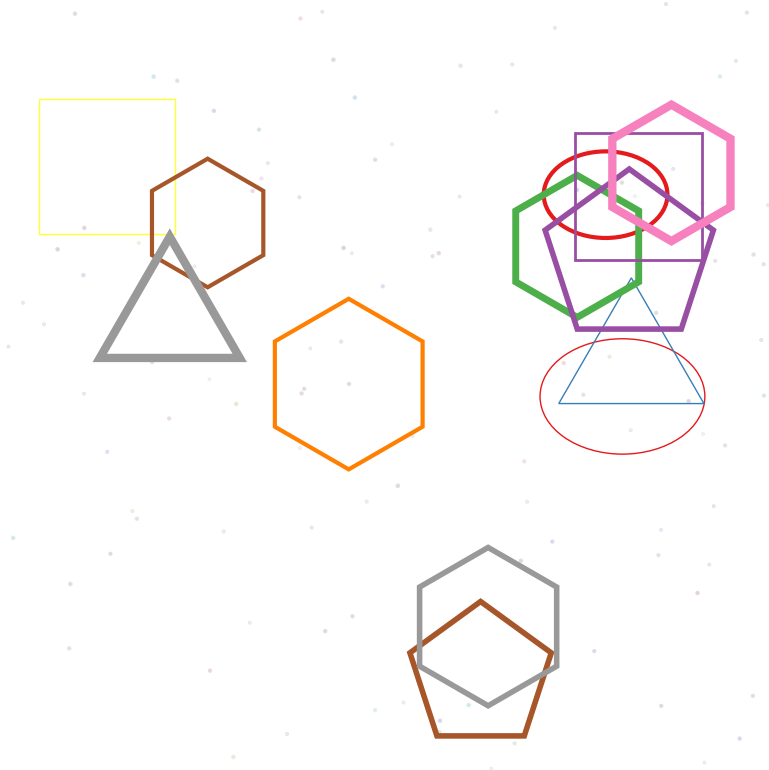[{"shape": "oval", "thickness": 0.5, "radius": 0.54, "center": [0.808, 0.485]}, {"shape": "oval", "thickness": 1.5, "radius": 0.4, "center": [0.786, 0.747]}, {"shape": "triangle", "thickness": 0.5, "radius": 0.54, "center": [0.82, 0.53]}, {"shape": "hexagon", "thickness": 2.5, "radius": 0.46, "center": [0.75, 0.68]}, {"shape": "pentagon", "thickness": 2, "radius": 0.57, "center": [0.817, 0.666]}, {"shape": "square", "thickness": 1, "radius": 0.41, "center": [0.829, 0.745]}, {"shape": "hexagon", "thickness": 1.5, "radius": 0.55, "center": [0.453, 0.501]}, {"shape": "square", "thickness": 0.5, "radius": 0.44, "center": [0.139, 0.784]}, {"shape": "hexagon", "thickness": 1.5, "radius": 0.42, "center": [0.27, 0.71]}, {"shape": "pentagon", "thickness": 2, "radius": 0.48, "center": [0.624, 0.122]}, {"shape": "hexagon", "thickness": 3, "radius": 0.44, "center": [0.872, 0.775]}, {"shape": "triangle", "thickness": 3, "radius": 0.52, "center": [0.22, 0.588]}, {"shape": "hexagon", "thickness": 2, "radius": 0.51, "center": [0.634, 0.186]}]